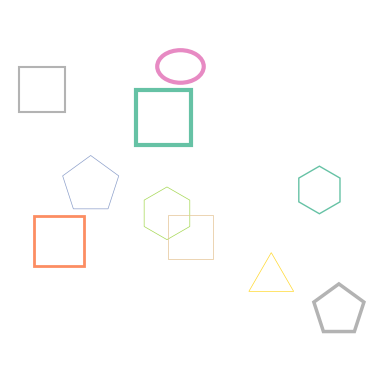[{"shape": "square", "thickness": 3, "radius": 0.36, "center": [0.425, 0.695]}, {"shape": "hexagon", "thickness": 1, "radius": 0.31, "center": [0.83, 0.507]}, {"shape": "square", "thickness": 2, "radius": 0.32, "center": [0.153, 0.374]}, {"shape": "pentagon", "thickness": 0.5, "radius": 0.38, "center": [0.236, 0.52]}, {"shape": "oval", "thickness": 3, "radius": 0.3, "center": [0.469, 0.827]}, {"shape": "hexagon", "thickness": 0.5, "radius": 0.34, "center": [0.434, 0.446]}, {"shape": "triangle", "thickness": 0.5, "radius": 0.34, "center": [0.705, 0.277]}, {"shape": "square", "thickness": 0.5, "radius": 0.29, "center": [0.495, 0.385]}, {"shape": "square", "thickness": 1.5, "radius": 0.29, "center": [0.109, 0.768]}, {"shape": "pentagon", "thickness": 2.5, "radius": 0.34, "center": [0.88, 0.194]}]